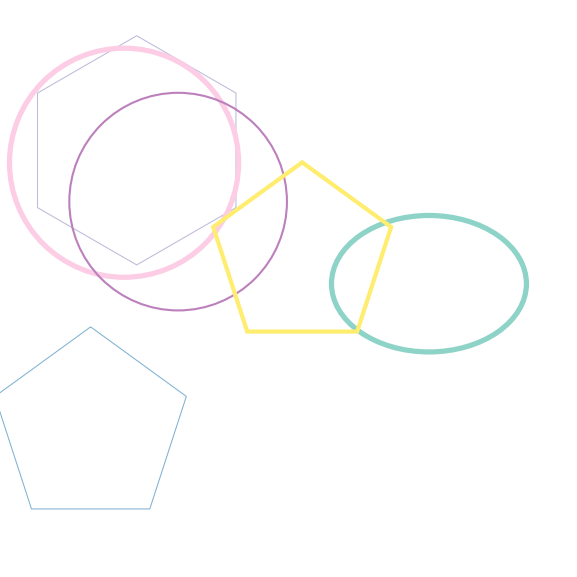[{"shape": "oval", "thickness": 2.5, "radius": 0.84, "center": [0.743, 0.508]}, {"shape": "hexagon", "thickness": 0.5, "radius": 0.99, "center": [0.237, 0.739]}, {"shape": "pentagon", "thickness": 0.5, "radius": 0.87, "center": [0.157, 0.259]}, {"shape": "circle", "thickness": 2.5, "radius": 0.99, "center": [0.215, 0.717]}, {"shape": "circle", "thickness": 1, "radius": 0.94, "center": [0.308, 0.65]}, {"shape": "pentagon", "thickness": 2, "radius": 0.81, "center": [0.523, 0.556]}]